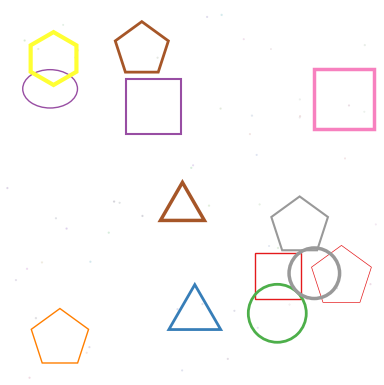[{"shape": "pentagon", "thickness": 0.5, "radius": 0.41, "center": [0.887, 0.281]}, {"shape": "square", "thickness": 1, "radius": 0.3, "center": [0.722, 0.283]}, {"shape": "triangle", "thickness": 2, "radius": 0.39, "center": [0.506, 0.183]}, {"shape": "circle", "thickness": 2, "radius": 0.38, "center": [0.72, 0.186]}, {"shape": "oval", "thickness": 1, "radius": 0.36, "center": [0.13, 0.769]}, {"shape": "square", "thickness": 1.5, "radius": 0.36, "center": [0.4, 0.723]}, {"shape": "pentagon", "thickness": 1, "radius": 0.39, "center": [0.156, 0.12]}, {"shape": "hexagon", "thickness": 3, "radius": 0.34, "center": [0.139, 0.848]}, {"shape": "pentagon", "thickness": 2, "radius": 0.36, "center": [0.368, 0.871]}, {"shape": "triangle", "thickness": 2.5, "radius": 0.33, "center": [0.474, 0.46]}, {"shape": "square", "thickness": 2.5, "radius": 0.39, "center": [0.893, 0.743]}, {"shape": "circle", "thickness": 2.5, "radius": 0.33, "center": [0.816, 0.29]}, {"shape": "pentagon", "thickness": 1.5, "radius": 0.39, "center": [0.778, 0.412]}]